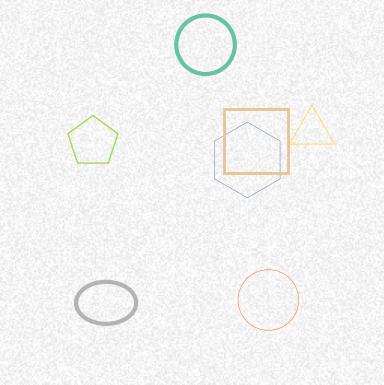[{"shape": "circle", "thickness": 3, "radius": 0.38, "center": [0.534, 0.884]}, {"shape": "circle", "thickness": 0.5, "radius": 0.39, "center": [0.697, 0.221]}, {"shape": "hexagon", "thickness": 0.5, "radius": 0.49, "center": [0.642, 0.585]}, {"shape": "pentagon", "thickness": 1, "radius": 0.34, "center": [0.241, 0.632]}, {"shape": "triangle", "thickness": 0.5, "radius": 0.34, "center": [0.81, 0.659]}, {"shape": "square", "thickness": 2, "radius": 0.42, "center": [0.666, 0.634]}, {"shape": "oval", "thickness": 3, "radius": 0.39, "center": [0.276, 0.213]}]